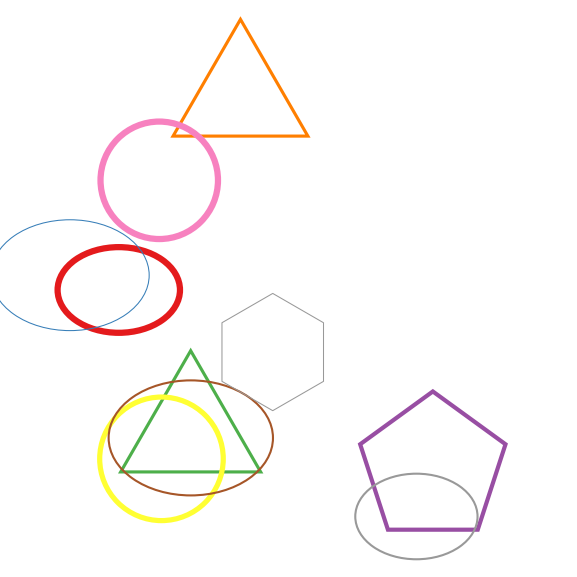[{"shape": "oval", "thickness": 3, "radius": 0.53, "center": [0.206, 0.497]}, {"shape": "oval", "thickness": 0.5, "radius": 0.69, "center": [0.121, 0.523]}, {"shape": "triangle", "thickness": 1.5, "radius": 0.7, "center": [0.33, 0.252]}, {"shape": "pentagon", "thickness": 2, "radius": 0.66, "center": [0.75, 0.189]}, {"shape": "triangle", "thickness": 1.5, "radius": 0.67, "center": [0.416, 0.831]}, {"shape": "circle", "thickness": 2.5, "radius": 0.53, "center": [0.28, 0.205]}, {"shape": "oval", "thickness": 1, "radius": 0.71, "center": [0.33, 0.241]}, {"shape": "circle", "thickness": 3, "radius": 0.51, "center": [0.276, 0.687]}, {"shape": "oval", "thickness": 1, "radius": 0.53, "center": [0.721, 0.105]}, {"shape": "hexagon", "thickness": 0.5, "radius": 0.51, "center": [0.472, 0.39]}]